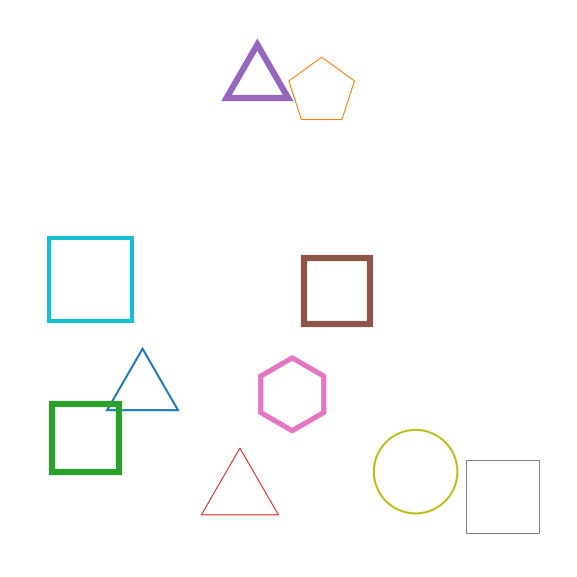[{"shape": "triangle", "thickness": 1, "radius": 0.35, "center": [0.247, 0.324]}, {"shape": "pentagon", "thickness": 0.5, "radius": 0.3, "center": [0.557, 0.84]}, {"shape": "square", "thickness": 3, "radius": 0.29, "center": [0.148, 0.241]}, {"shape": "triangle", "thickness": 0.5, "radius": 0.39, "center": [0.415, 0.146]}, {"shape": "triangle", "thickness": 3, "radius": 0.31, "center": [0.446, 0.86]}, {"shape": "square", "thickness": 3, "radius": 0.29, "center": [0.583, 0.495]}, {"shape": "hexagon", "thickness": 2.5, "radius": 0.32, "center": [0.506, 0.316]}, {"shape": "square", "thickness": 0.5, "radius": 0.32, "center": [0.87, 0.139]}, {"shape": "circle", "thickness": 1, "radius": 0.36, "center": [0.72, 0.182]}, {"shape": "square", "thickness": 2, "radius": 0.36, "center": [0.156, 0.515]}]